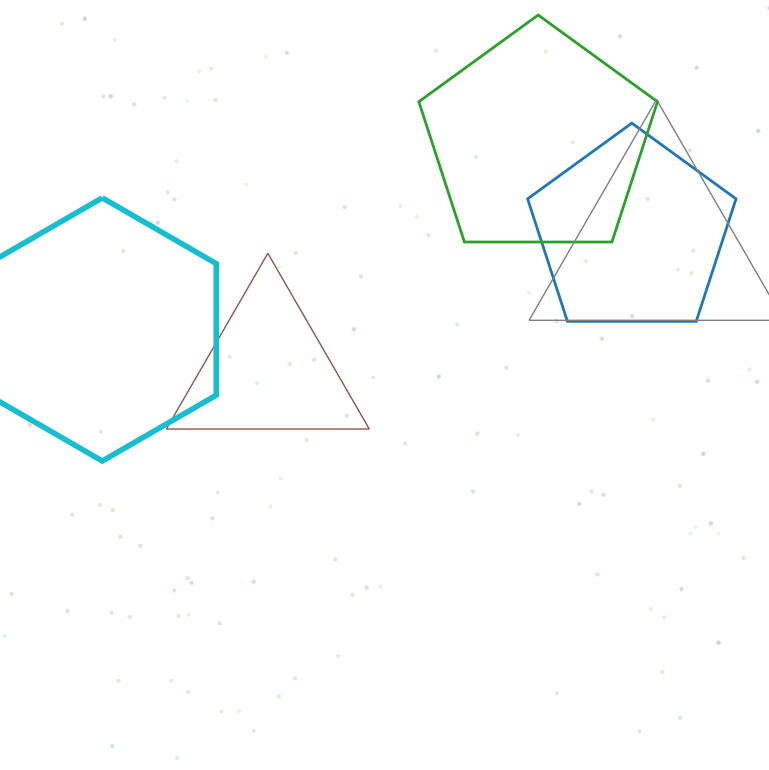[{"shape": "pentagon", "thickness": 1, "radius": 0.71, "center": [0.821, 0.698]}, {"shape": "pentagon", "thickness": 1, "radius": 0.81, "center": [0.699, 0.818]}, {"shape": "triangle", "thickness": 0.5, "radius": 0.76, "center": [0.348, 0.519]}, {"shape": "triangle", "thickness": 0.5, "radius": 0.96, "center": [0.853, 0.68]}, {"shape": "hexagon", "thickness": 2, "radius": 0.85, "center": [0.133, 0.572]}]